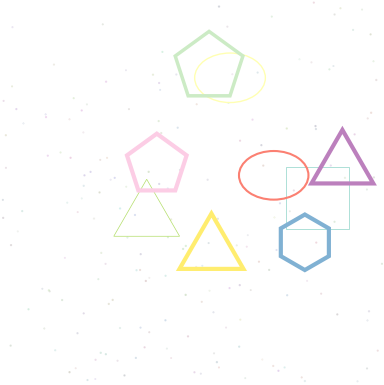[{"shape": "square", "thickness": 0.5, "radius": 0.41, "center": [0.824, 0.486]}, {"shape": "oval", "thickness": 1, "radius": 0.46, "center": [0.597, 0.798]}, {"shape": "oval", "thickness": 1.5, "radius": 0.45, "center": [0.711, 0.545]}, {"shape": "hexagon", "thickness": 3, "radius": 0.36, "center": [0.792, 0.371]}, {"shape": "triangle", "thickness": 0.5, "radius": 0.49, "center": [0.381, 0.436]}, {"shape": "pentagon", "thickness": 3, "radius": 0.41, "center": [0.407, 0.571]}, {"shape": "triangle", "thickness": 3, "radius": 0.46, "center": [0.889, 0.57]}, {"shape": "pentagon", "thickness": 2.5, "radius": 0.46, "center": [0.543, 0.826]}, {"shape": "triangle", "thickness": 3, "radius": 0.48, "center": [0.549, 0.35]}]